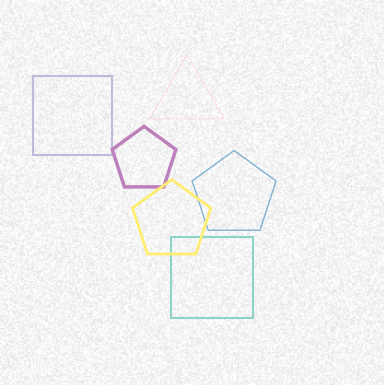[{"shape": "square", "thickness": 1.5, "radius": 0.53, "center": [0.55, 0.279]}, {"shape": "square", "thickness": 1.5, "radius": 0.51, "center": [0.188, 0.7]}, {"shape": "pentagon", "thickness": 1, "radius": 0.57, "center": [0.608, 0.495]}, {"shape": "triangle", "thickness": 0.5, "radius": 0.56, "center": [0.486, 0.747]}, {"shape": "pentagon", "thickness": 2.5, "radius": 0.43, "center": [0.374, 0.585]}, {"shape": "pentagon", "thickness": 2, "radius": 0.53, "center": [0.446, 0.427]}]